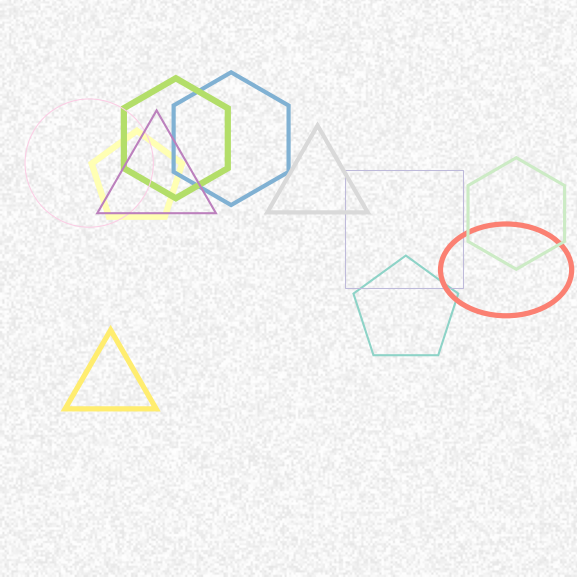[{"shape": "pentagon", "thickness": 1, "radius": 0.48, "center": [0.703, 0.461]}, {"shape": "pentagon", "thickness": 3, "radius": 0.41, "center": [0.237, 0.69]}, {"shape": "square", "thickness": 0.5, "radius": 0.51, "center": [0.7, 0.603]}, {"shape": "oval", "thickness": 2.5, "radius": 0.57, "center": [0.876, 0.532]}, {"shape": "hexagon", "thickness": 2, "radius": 0.57, "center": [0.4, 0.759]}, {"shape": "hexagon", "thickness": 3, "radius": 0.52, "center": [0.304, 0.76]}, {"shape": "circle", "thickness": 0.5, "radius": 0.56, "center": [0.154, 0.717]}, {"shape": "triangle", "thickness": 2, "radius": 0.5, "center": [0.55, 0.682]}, {"shape": "triangle", "thickness": 1, "radius": 0.59, "center": [0.271, 0.689]}, {"shape": "hexagon", "thickness": 1.5, "radius": 0.48, "center": [0.894, 0.629]}, {"shape": "triangle", "thickness": 2.5, "radius": 0.46, "center": [0.192, 0.337]}]